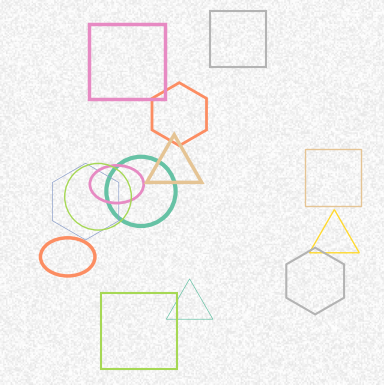[{"shape": "circle", "thickness": 3, "radius": 0.45, "center": [0.366, 0.503]}, {"shape": "triangle", "thickness": 0.5, "radius": 0.35, "center": [0.492, 0.206]}, {"shape": "hexagon", "thickness": 2, "radius": 0.41, "center": [0.466, 0.703]}, {"shape": "oval", "thickness": 2.5, "radius": 0.35, "center": [0.176, 0.333]}, {"shape": "hexagon", "thickness": 0.5, "radius": 0.5, "center": [0.222, 0.476]}, {"shape": "square", "thickness": 2.5, "radius": 0.49, "center": [0.33, 0.84]}, {"shape": "oval", "thickness": 2, "radius": 0.35, "center": [0.303, 0.521]}, {"shape": "square", "thickness": 1.5, "radius": 0.49, "center": [0.361, 0.14]}, {"shape": "circle", "thickness": 1, "radius": 0.43, "center": [0.255, 0.489]}, {"shape": "triangle", "thickness": 1, "radius": 0.37, "center": [0.868, 0.381]}, {"shape": "square", "thickness": 1, "radius": 0.37, "center": [0.865, 0.538]}, {"shape": "triangle", "thickness": 2.5, "radius": 0.41, "center": [0.452, 0.568]}, {"shape": "hexagon", "thickness": 1.5, "radius": 0.43, "center": [0.819, 0.27]}, {"shape": "square", "thickness": 1.5, "radius": 0.37, "center": [0.618, 0.898]}]